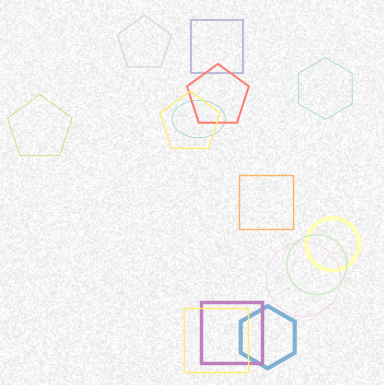[{"shape": "oval", "thickness": 0.5, "radius": 0.35, "center": [0.516, 0.691]}, {"shape": "hexagon", "thickness": 0.5, "radius": 0.4, "center": [0.845, 0.77]}, {"shape": "circle", "thickness": 3, "radius": 0.34, "center": [0.864, 0.366]}, {"shape": "square", "thickness": 1.5, "radius": 0.34, "center": [0.564, 0.879]}, {"shape": "pentagon", "thickness": 1.5, "radius": 0.42, "center": [0.566, 0.75]}, {"shape": "hexagon", "thickness": 3, "radius": 0.4, "center": [0.695, 0.124]}, {"shape": "square", "thickness": 1, "radius": 0.35, "center": [0.691, 0.476]}, {"shape": "pentagon", "thickness": 0.5, "radius": 0.44, "center": [0.104, 0.667]}, {"shape": "circle", "thickness": 0.5, "radius": 0.48, "center": [0.788, 0.275]}, {"shape": "pentagon", "thickness": 1, "radius": 0.37, "center": [0.375, 0.886]}, {"shape": "square", "thickness": 2.5, "radius": 0.4, "center": [0.601, 0.137]}, {"shape": "circle", "thickness": 1, "radius": 0.39, "center": [0.823, 0.313]}, {"shape": "square", "thickness": 1, "radius": 0.41, "center": [0.562, 0.117]}, {"shape": "pentagon", "thickness": 1, "radius": 0.41, "center": [0.494, 0.681]}]